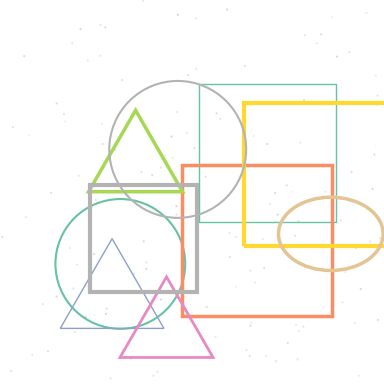[{"shape": "square", "thickness": 1, "radius": 0.89, "center": [0.694, 0.602]}, {"shape": "circle", "thickness": 1.5, "radius": 0.84, "center": [0.313, 0.314]}, {"shape": "square", "thickness": 2.5, "radius": 0.98, "center": [0.668, 0.376]}, {"shape": "triangle", "thickness": 1, "radius": 0.78, "center": [0.291, 0.225]}, {"shape": "triangle", "thickness": 2, "radius": 0.7, "center": [0.433, 0.141]}, {"shape": "triangle", "thickness": 2.5, "radius": 0.7, "center": [0.352, 0.573]}, {"shape": "square", "thickness": 3, "radius": 0.92, "center": [0.819, 0.547]}, {"shape": "oval", "thickness": 2.5, "radius": 0.68, "center": [0.859, 0.393]}, {"shape": "square", "thickness": 3, "radius": 0.7, "center": [0.373, 0.382]}, {"shape": "circle", "thickness": 1.5, "radius": 0.89, "center": [0.462, 0.612]}]